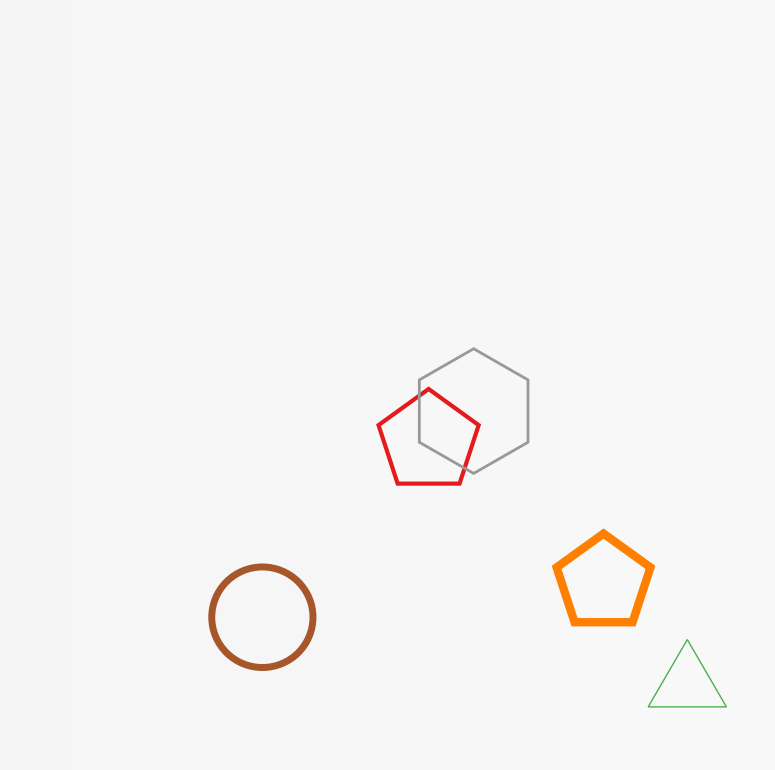[{"shape": "pentagon", "thickness": 1.5, "radius": 0.34, "center": [0.553, 0.427]}, {"shape": "triangle", "thickness": 0.5, "radius": 0.29, "center": [0.887, 0.111]}, {"shape": "pentagon", "thickness": 3, "radius": 0.32, "center": [0.779, 0.243]}, {"shape": "circle", "thickness": 2.5, "radius": 0.33, "center": [0.339, 0.198]}, {"shape": "hexagon", "thickness": 1, "radius": 0.4, "center": [0.611, 0.466]}]